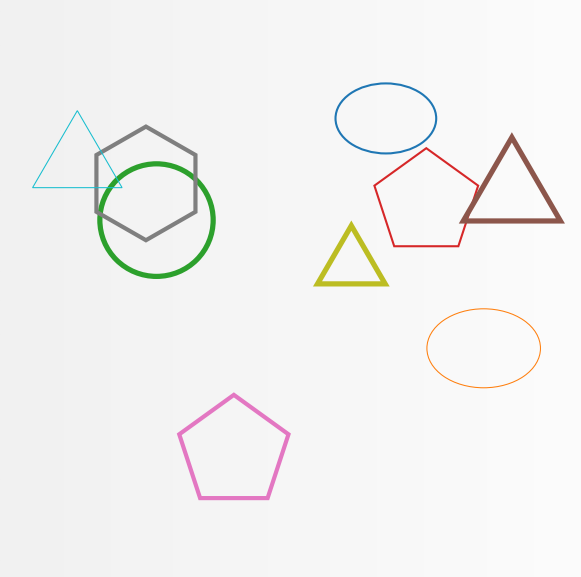[{"shape": "oval", "thickness": 1, "radius": 0.43, "center": [0.664, 0.794]}, {"shape": "oval", "thickness": 0.5, "radius": 0.49, "center": [0.832, 0.396]}, {"shape": "circle", "thickness": 2.5, "radius": 0.49, "center": [0.269, 0.618]}, {"shape": "pentagon", "thickness": 1, "radius": 0.47, "center": [0.733, 0.649]}, {"shape": "triangle", "thickness": 2.5, "radius": 0.48, "center": [0.881, 0.665]}, {"shape": "pentagon", "thickness": 2, "radius": 0.49, "center": [0.402, 0.217]}, {"shape": "hexagon", "thickness": 2, "radius": 0.49, "center": [0.251, 0.682]}, {"shape": "triangle", "thickness": 2.5, "radius": 0.34, "center": [0.604, 0.541]}, {"shape": "triangle", "thickness": 0.5, "radius": 0.44, "center": [0.133, 0.719]}]